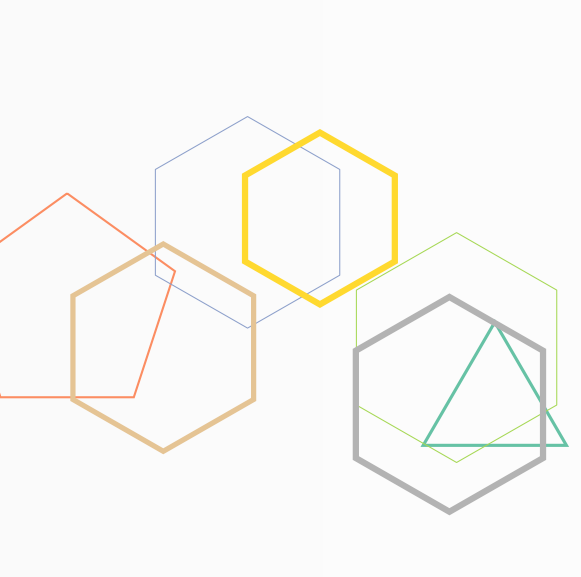[{"shape": "triangle", "thickness": 1.5, "radius": 0.71, "center": [0.851, 0.299]}, {"shape": "pentagon", "thickness": 1, "radius": 0.98, "center": [0.115, 0.469]}, {"shape": "hexagon", "thickness": 0.5, "radius": 0.92, "center": [0.426, 0.614]}, {"shape": "hexagon", "thickness": 0.5, "radius": 1.0, "center": [0.786, 0.397]}, {"shape": "hexagon", "thickness": 3, "radius": 0.74, "center": [0.55, 0.621]}, {"shape": "hexagon", "thickness": 2.5, "radius": 0.9, "center": [0.281, 0.397]}, {"shape": "hexagon", "thickness": 3, "radius": 0.93, "center": [0.773, 0.299]}]